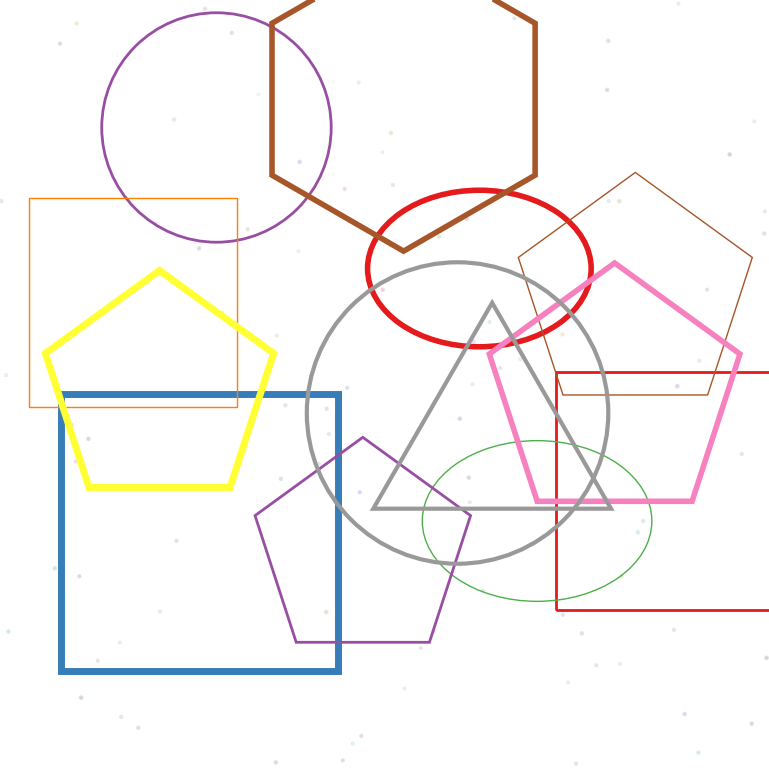[{"shape": "square", "thickness": 1, "radius": 0.77, "center": [0.877, 0.363]}, {"shape": "oval", "thickness": 2, "radius": 0.73, "center": [0.623, 0.651]}, {"shape": "square", "thickness": 2.5, "radius": 0.9, "center": [0.26, 0.308]}, {"shape": "oval", "thickness": 0.5, "radius": 0.75, "center": [0.697, 0.323]}, {"shape": "circle", "thickness": 1, "radius": 0.75, "center": [0.281, 0.834]}, {"shape": "pentagon", "thickness": 1, "radius": 0.74, "center": [0.471, 0.285]}, {"shape": "square", "thickness": 0.5, "radius": 0.68, "center": [0.173, 0.607]}, {"shape": "pentagon", "thickness": 2.5, "radius": 0.78, "center": [0.207, 0.493]}, {"shape": "hexagon", "thickness": 2, "radius": 0.99, "center": [0.524, 0.871]}, {"shape": "pentagon", "thickness": 0.5, "radius": 0.8, "center": [0.825, 0.616]}, {"shape": "pentagon", "thickness": 2, "radius": 0.86, "center": [0.798, 0.487]}, {"shape": "triangle", "thickness": 1.5, "radius": 0.89, "center": [0.639, 0.428]}, {"shape": "circle", "thickness": 1.5, "radius": 0.98, "center": [0.594, 0.464]}]